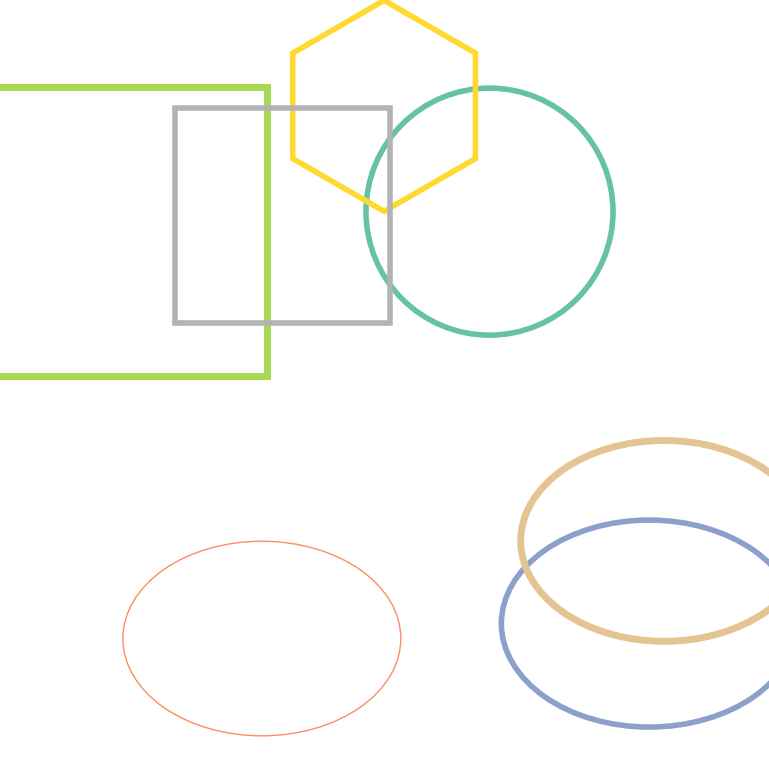[{"shape": "circle", "thickness": 2, "radius": 0.8, "center": [0.636, 0.725]}, {"shape": "oval", "thickness": 0.5, "radius": 0.9, "center": [0.34, 0.171]}, {"shape": "oval", "thickness": 2, "radius": 0.96, "center": [0.843, 0.19]}, {"shape": "square", "thickness": 2.5, "radius": 0.94, "center": [0.159, 0.699]}, {"shape": "hexagon", "thickness": 2, "radius": 0.68, "center": [0.499, 0.863]}, {"shape": "oval", "thickness": 2.5, "radius": 0.93, "center": [0.863, 0.298]}, {"shape": "square", "thickness": 2, "radius": 0.7, "center": [0.367, 0.72]}]